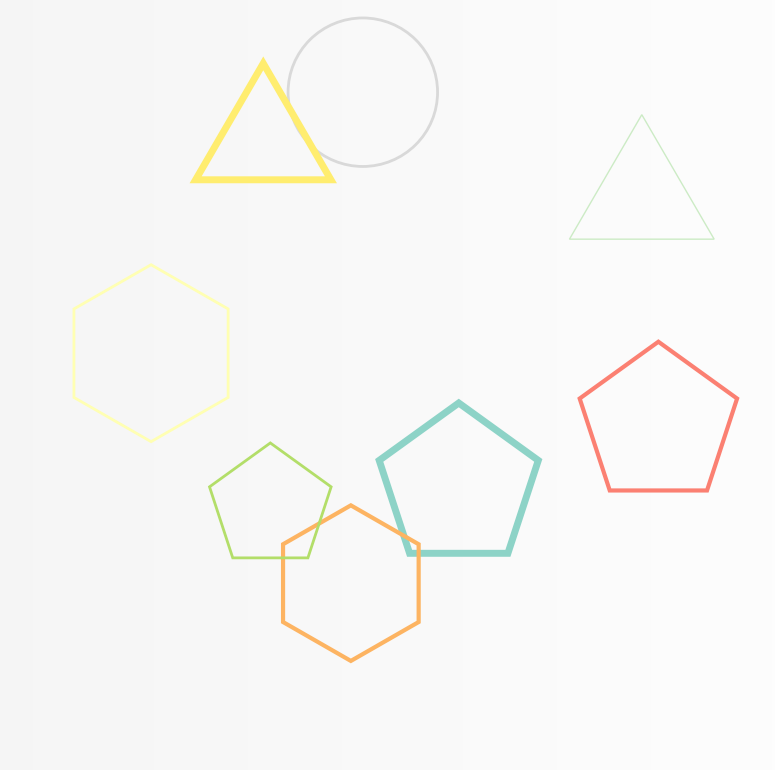[{"shape": "pentagon", "thickness": 2.5, "radius": 0.54, "center": [0.592, 0.369]}, {"shape": "hexagon", "thickness": 1, "radius": 0.57, "center": [0.195, 0.541]}, {"shape": "pentagon", "thickness": 1.5, "radius": 0.53, "center": [0.85, 0.449]}, {"shape": "hexagon", "thickness": 1.5, "radius": 0.51, "center": [0.453, 0.243]}, {"shape": "pentagon", "thickness": 1, "radius": 0.41, "center": [0.349, 0.342]}, {"shape": "circle", "thickness": 1, "radius": 0.48, "center": [0.468, 0.88]}, {"shape": "triangle", "thickness": 0.5, "radius": 0.54, "center": [0.828, 0.743]}, {"shape": "triangle", "thickness": 2.5, "radius": 0.5, "center": [0.34, 0.817]}]